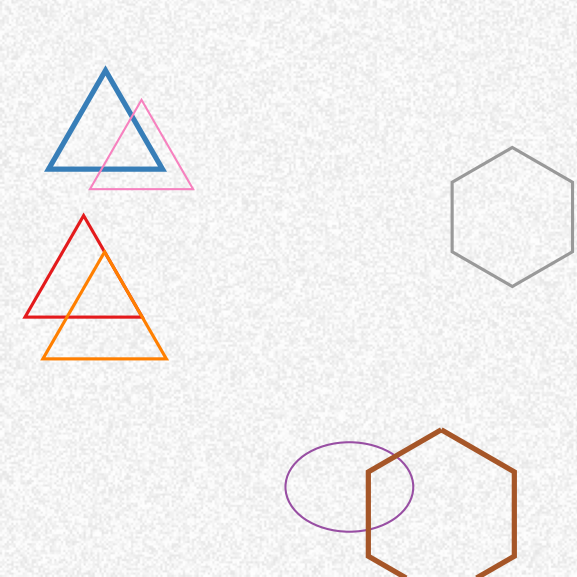[{"shape": "triangle", "thickness": 1.5, "radius": 0.59, "center": [0.145, 0.509]}, {"shape": "triangle", "thickness": 2.5, "radius": 0.57, "center": [0.183, 0.763]}, {"shape": "oval", "thickness": 1, "radius": 0.55, "center": [0.605, 0.156]}, {"shape": "triangle", "thickness": 1.5, "radius": 0.62, "center": [0.181, 0.439]}, {"shape": "hexagon", "thickness": 2.5, "radius": 0.73, "center": [0.764, 0.109]}, {"shape": "triangle", "thickness": 1, "radius": 0.52, "center": [0.245, 0.723]}, {"shape": "hexagon", "thickness": 1.5, "radius": 0.6, "center": [0.887, 0.623]}]